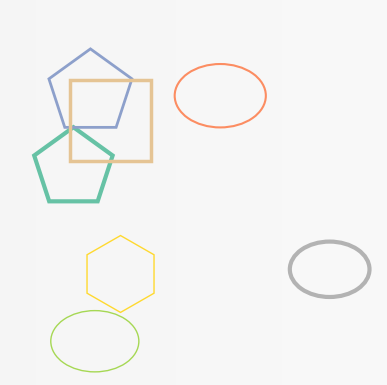[{"shape": "pentagon", "thickness": 3, "radius": 0.53, "center": [0.189, 0.563]}, {"shape": "oval", "thickness": 1.5, "radius": 0.59, "center": [0.568, 0.751]}, {"shape": "pentagon", "thickness": 2, "radius": 0.56, "center": [0.233, 0.76]}, {"shape": "oval", "thickness": 1, "radius": 0.57, "center": [0.245, 0.114]}, {"shape": "hexagon", "thickness": 1, "radius": 0.5, "center": [0.311, 0.288]}, {"shape": "square", "thickness": 2.5, "radius": 0.52, "center": [0.285, 0.687]}, {"shape": "oval", "thickness": 3, "radius": 0.51, "center": [0.851, 0.301]}]